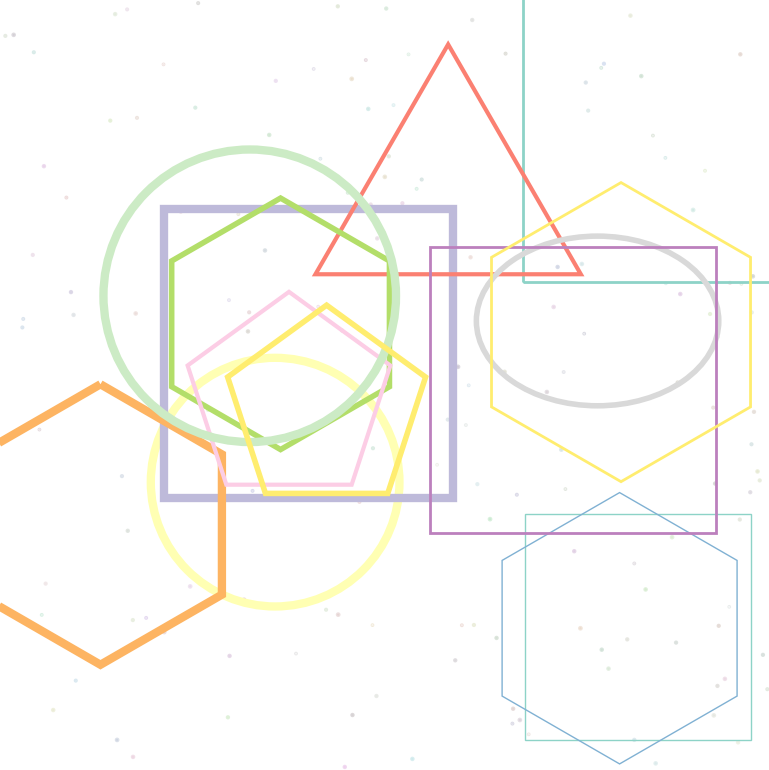[{"shape": "square", "thickness": 1, "radius": 0.95, "center": [0.869, 0.824]}, {"shape": "square", "thickness": 0.5, "radius": 0.74, "center": [0.828, 0.186]}, {"shape": "circle", "thickness": 3, "radius": 0.81, "center": [0.357, 0.374]}, {"shape": "square", "thickness": 3, "radius": 0.94, "center": [0.401, 0.541]}, {"shape": "triangle", "thickness": 1.5, "radius": 1.0, "center": [0.582, 0.743]}, {"shape": "hexagon", "thickness": 0.5, "radius": 0.88, "center": [0.805, 0.184]}, {"shape": "hexagon", "thickness": 3, "radius": 0.91, "center": [0.13, 0.319]}, {"shape": "hexagon", "thickness": 2, "radius": 0.82, "center": [0.364, 0.579]}, {"shape": "pentagon", "thickness": 1.5, "radius": 0.69, "center": [0.375, 0.483]}, {"shape": "oval", "thickness": 2, "radius": 0.79, "center": [0.776, 0.583]}, {"shape": "square", "thickness": 1, "radius": 0.93, "center": [0.744, 0.493]}, {"shape": "circle", "thickness": 3, "radius": 0.95, "center": [0.324, 0.616]}, {"shape": "pentagon", "thickness": 2, "radius": 0.68, "center": [0.424, 0.469]}, {"shape": "hexagon", "thickness": 1, "radius": 0.97, "center": [0.807, 0.569]}]